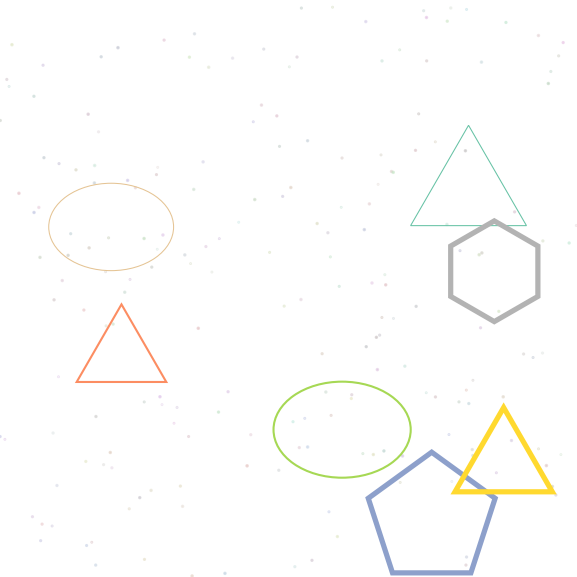[{"shape": "triangle", "thickness": 0.5, "radius": 0.58, "center": [0.811, 0.666]}, {"shape": "triangle", "thickness": 1, "radius": 0.45, "center": [0.21, 0.382]}, {"shape": "pentagon", "thickness": 2.5, "radius": 0.58, "center": [0.748, 0.101]}, {"shape": "oval", "thickness": 1, "radius": 0.59, "center": [0.592, 0.255]}, {"shape": "triangle", "thickness": 2.5, "radius": 0.49, "center": [0.872, 0.196]}, {"shape": "oval", "thickness": 0.5, "radius": 0.54, "center": [0.192, 0.606]}, {"shape": "hexagon", "thickness": 2.5, "radius": 0.44, "center": [0.856, 0.529]}]